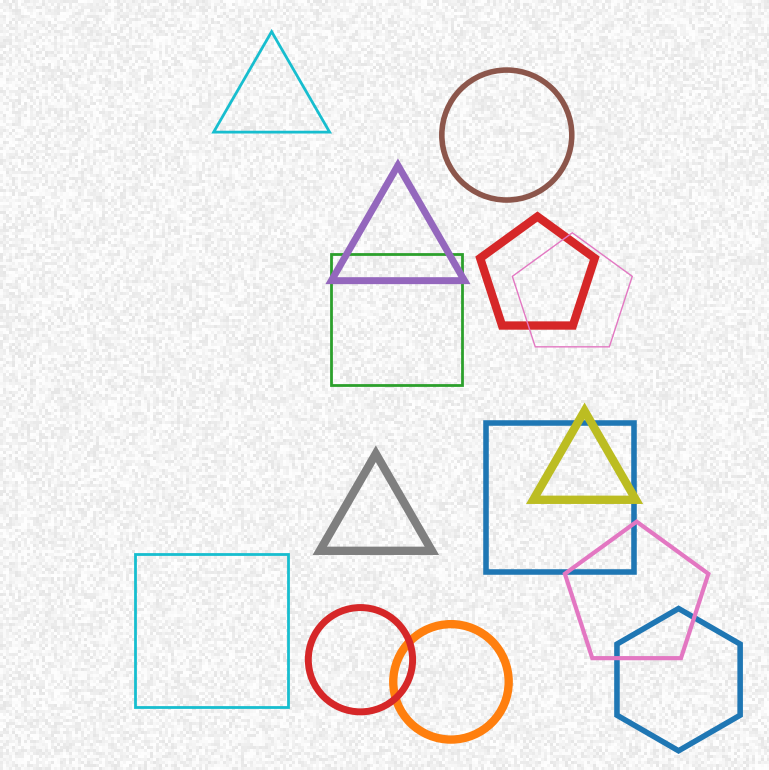[{"shape": "hexagon", "thickness": 2, "radius": 0.46, "center": [0.881, 0.117]}, {"shape": "square", "thickness": 2, "radius": 0.48, "center": [0.727, 0.354]}, {"shape": "circle", "thickness": 3, "radius": 0.37, "center": [0.586, 0.114]}, {"shape": "square", "thickness": 1, "radius": 0.43, "center": [0.515, 0.585]}, {"shape": "circle", "thickness": 2.5, "radius": 0.34, "center": [0.468, 0.143]}, {"shape": "pentagon", "thickness": 3, "radius": 0.39, "center": [0.698, 0.641]}, {"shape": "triangle", "thickness": 2.5, "radius": 0.5, "center": [0.517, 0.685]}, {"shape": "circle", "thickness": 2, "radius": 0.42, "center": [0.658, 0.825]}, {"shape": "pentagon", "thickness": 0.5, "radius": 0.41, "center": [0.743, 0.616]}, {"shape": "pentagon", "thickness": 1.5, "radius": 0.49, "center": [0.827, 0.225]}, {"shape": "triangle", "thickness": 3, "radius": 0.42, "center": [0.488, 0.327]}, {"shape": "triangle", "thickness": 3, "radius": 0.38, "center": [0.759, 0.389]}, {"shape": "triangle", "thickness": 1, "radius": 0.43, "center": [0.353, 0.872]}, {"shape": "square", "thickness": 1, "radius": 0.5, "center": [0.274, 0.181]}]